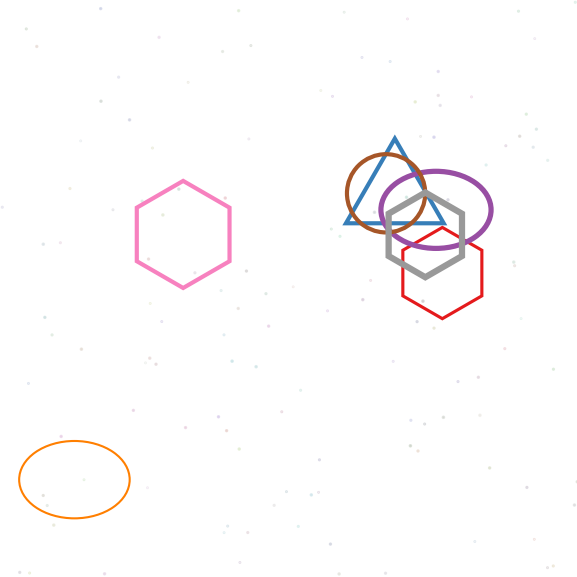[{"shape": "hexagon", "thickness": 1.5, "radius": 0.39, "center": [0.766, 0.526]}, {"shape": "triangle", "thickness": 2, "radius": 0.49, "center": [0.684, 0.661]}, {"shape": "oval", "thickness": 2.5, "radius": 0.48, "center": [0.755, 0.636]}, {"shape": "oval", "thickness": 1, "radius": 0.48, "center": [0.129, 0.169]}, {"shape": "circle", "thickness": 2, "radius": 0.34, "center": [0.669, 0.664]}, {"shape": "hexagon", "thickness": 2, "radius": 0.46, "center": [0.317, 0.593]}, {"shape": "hexagon", "thickness": 3, "radius": 0.37, "center": [0.736, 0.592]}]